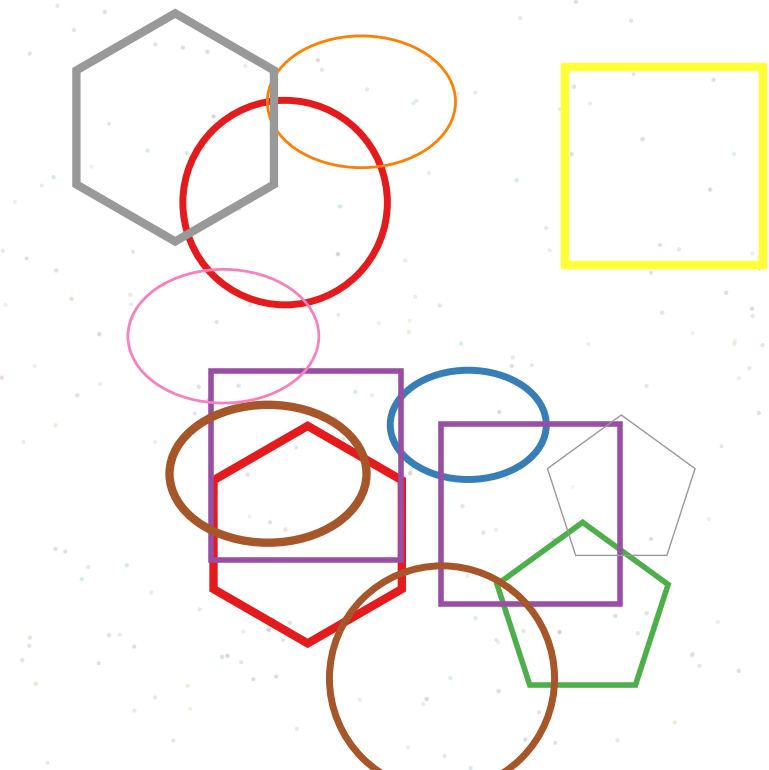[{"shape": "circle", "thickness": 2.5, "radius": 0.66, "center": [0.37, 0.737]}, {"shape": "hexagon", "thickness": 3, "radius": 0.71, "center": [0.4, 0.306]}, {"shape": "oval", "thickness": 2.5, "radius": 0.51, "center": [0.608, 0.448]}, {"shape": "pentagon", "thickness": 2, "radius": 0.58, "center": [0.757, 0.205]}, {"shape": "square", "thickness": 2, "radius": 0.58, "center": [0.689, 0.332]}, {"shape": "square", "thickness": 2, "radius": 0.62, "center": [0.398, 0.396]}, {"shape": "oval", "thickness": 1, "radius": 0.61, "center": [0.469, 0.868]}, {"shape": "square", "thickness": 3, "radius": 0.64, "center": [0.862, 0.785]}, {"shape": "oval", "thickness": 3, "radius": 0.64, "center": [0.348, 0.385]}, {"shape": "circle", "thickness": 2.5, "radius": 0.73, "center": [0.574, 0.119]}, {"shape": "oval", "thickness": 1, "radius": 0.62, "center": [0.29, 0.563]}, {"shape": "pentagon", "thickness": 0.5, "radius": 0.5, "center": [0.807, 0.36]}, {"shape": "hexagon", "thickness": 3, "radius": 0.74, "center": [0.228, 0.835]}]